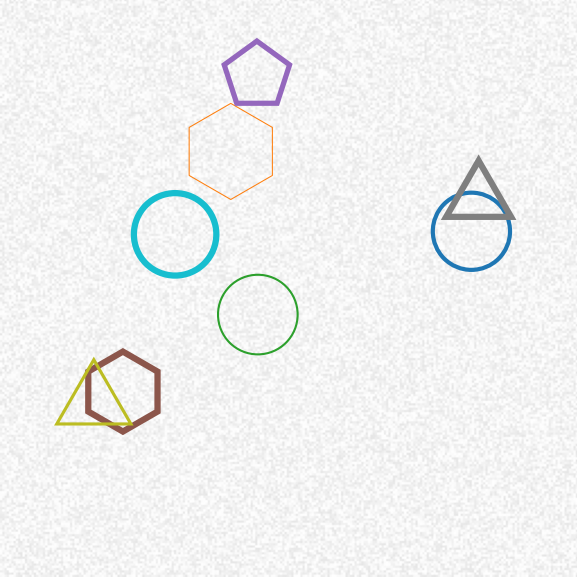[{"shape": "circle", "thickness": 2, "radius": 0.33, "center": [0.816, 0.599]}, {"shape": "hexagon", "thickness": 0.5, "radius": 0.42, "center": [0.4, 0.737]}, {"shape": "circle", "thickness": 1, "radius": 0.34, "center": [0.446, 0.454]}, {"shape": "pentagon", "thickness": 2.5, "radius": 0.3, "center": [0.445, 0.868]}, {"shape": "hexagon", "thickness": 3, "radius": 0.35, "center": [0.213, 0.321]}, {"shape": "triangle", "thickness": 3, "radius": 0.32, "center": [0.829, 0.656]}, {"shape": "triangle", "thickness": 1.5, "radius": 0.37, "center": [0.162, 0.302]}, {"shape": "circle", "thickness": 3, "radius": 0.36, "center": [0.303, 0.593]}]